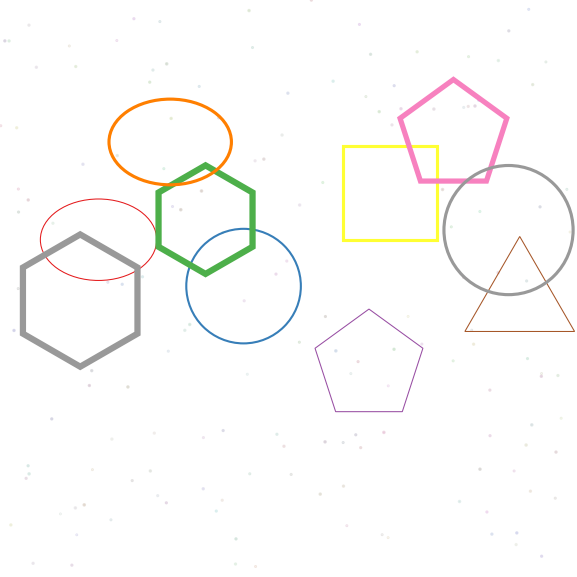[{"shape": "oval", "thickness": 0.5, "radius": 0.5, "center": [0.171, 0.584]}, {"shape": "circle", "thickness": 1, "radius": 0.5, "center": [0.422, 0.504]}, {"shape": "hexagon", "thickness": 3, "radius": 0.47, "center": [0.356, 0.619]}, {"shape": "pentagon", "thickness": 0.5, "radius": 0.49, "center": [0.639, 0.366]}, {"shape": "oval", "thickness": 1.5, "radius": 0.53, "center": [0.295, 0.753]}, {"shape": "square", "thickness": 1.5, "radius": 0.41, "center": [0.675, 0.664]}, {"shape": "triangle", "thickness": 0.5, "radius": 0.55, "center": [0.9, 0.48]}, {"shape": "pentagon", "thickness": 2.5, "radius": 0.49, "center": [0.785, 0.764]}, {"shape": "circle", "thickness": 1.5, "radius": 0.56, "center": [0.881, 0.601]}, {"shape": "hexagon", "thickness": 3, "radius": 0.57, "center": [0.139, 0.479]}]